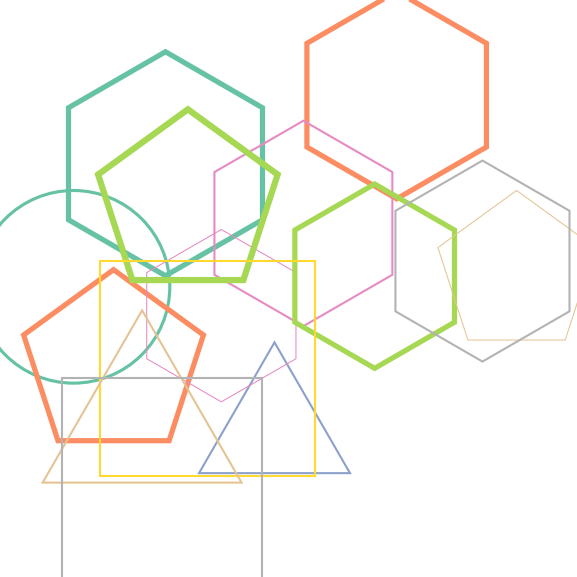[{"shape": "circle", "thickness": 1.5, "radius": 0.83, "center": [0.127, 0.502]}, {"shape": "hexagon", "thickness": 2.5, "radius": 0.97, "center": [0.287, 0.716]}, {"shape": "hexagon", "thickness": 2.5, "radius": 0.9, "center": [0.687, 0.834]}, {"shape": "pentagon", "thickness": 2.5, "radius": 0.82, "center": [0.197, 0.368]}, {"shape": "triangle", "thickness": 1, "radius": 0.75, "center": [0.475, 0.255]}, {"shape": "hexagon", "thickness": 1, "radius": 0.89, "center": [0.525, 0.612]}, {"shape": "hexagon", "thickness": 0.5, "radius": 0.75, "center": [0.383, 0.453]}, {"shape": "hexagon", "thickness": 2.5, "radius": 0.8, "center": [0.649, 0.521]}, {"shape": "pentagon", "thickness": 3, "radius": 0.82, "center": [0.325, 0.646]}, {"shape": "square", "thickness": 1, "radius": 0.93, "center": [0.359, 0.361]}, {"shape": "pentagon", "thickness": 0.5, "radius": 0.72, "center": [0.894, 0.526]}, {"shape": "triangle", "thickness": 1, "radius": 0.99, "center": [0.246, 0.263]}, {"shape": "square", "thickness": 1, "radius": 0.87, "center": [0.28, 0.172]}, {"shape": "hexagon", "thickness": 1, "radius": 0.87, "center": [0.835, 0.547]}]